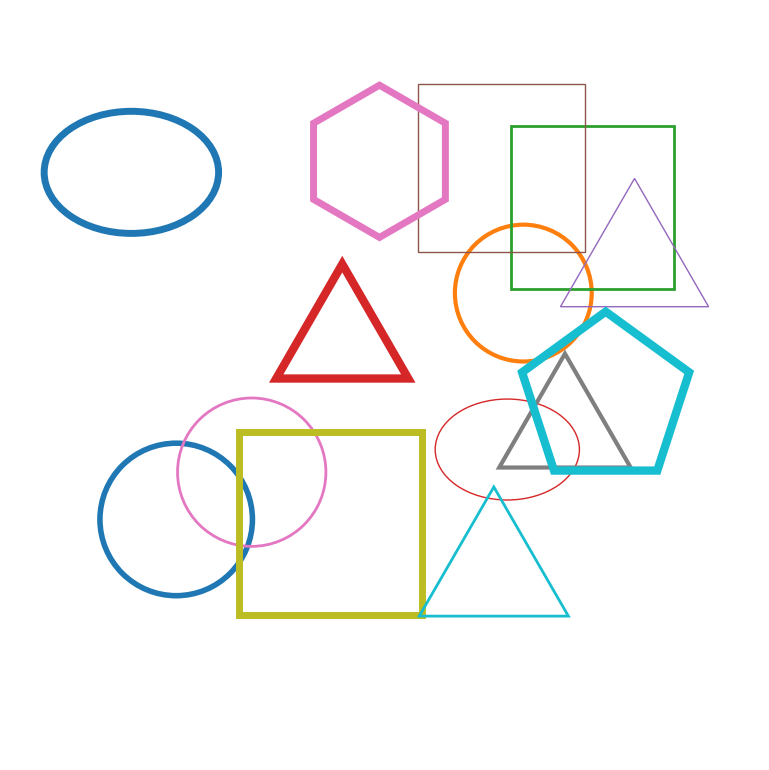[{"shape": "circle", "thickness": 2, "radius": 0.5, "center": [0.229, 0.325]}, {"shape": "oval", "thickness": 2.5, "radius": 0.57, "center": [0.171, 0.776]}, {"shape": "circle", "thickness": 1.5, "radius": 0.44, "center": [0.68, 0.619]}, {"shape": "square", "thickness": 1, "radius": 0.53, "center": [0.77, 0.73]}, {"shape": "triangle", "thickness": 3, "radius": 0.5, "center": [0.445, 0.558]}, {"shape": "oval", "thickness": 0.5, "radius": 0.47, "center": [0.659, 0.416]}, {"shape": "triangle", "thickness": 0.5, "radius": 0.56, "center": [0.824, 0.657]}, {"shape": "square", "thickness": 0.5, "radius": 0.54, "center": [0.652, 0.782]}, {"shape": "hexagon", "thickness": 2.5, "radius": 0.49, "center": [0.493, 0.791]}, {"shape": "circle", "thickness": 1, "radius": 0.48, "center": [0.327, 0.387]}, {"shape": "triangle", "thickness": 1.5, "radius": 0.49, "center": [0.734, 0.442]}, {"shape": "square", "thickness": 2.5, "radius": 0.59, "center": [0.429, 0.321]}, {"shape": "pentagon", "thickness": 3, "radius": 0.57, "center": [0.787, 0.481]}, {"shape": "triangle", "thickness": 1, "radius": 0.56, "center": [0.641, 0.256]}]